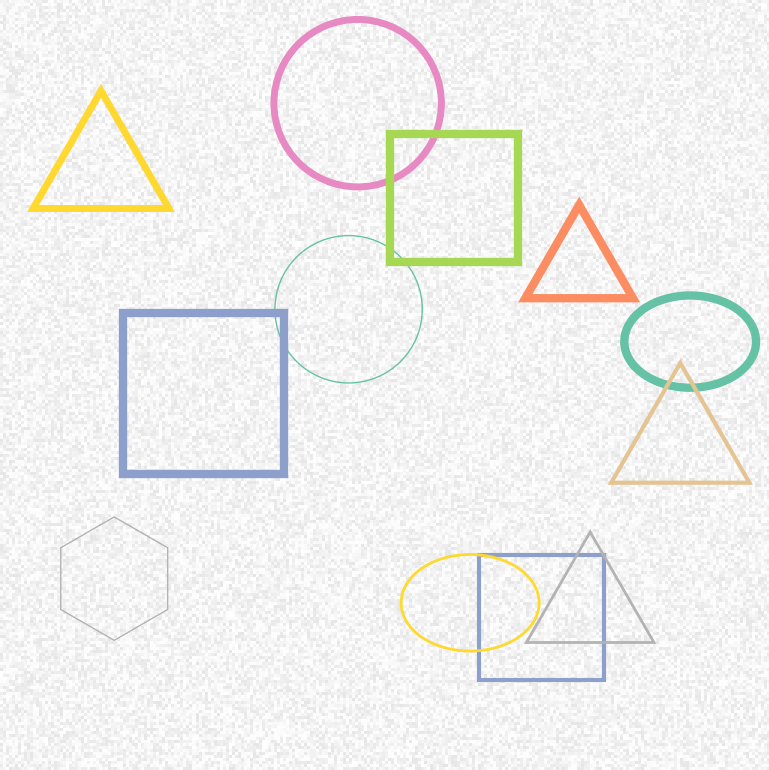[{"shape": "oval", "thickness": 3, "radius": 0.43, "center": [0.896, 0.556]}, {"shape": "circle", "thickness": 0.5, "radius": 0.48, "center": [0.453, 0.598]}, {"shape": "triangle", "thickness": 3, "radius": 0.4, "center": [0.752, 0.653]}, {"shape": "square", "thickness": 1.5, "radius": 0.41, "center": [0.704, 0.199]}, {"shape": "square", "thickness": 3, "radius": 0.52, "center": [0.264, 0.489]}, {"shape": "circle", "thickness": 2.5, "radius": 0.54, "center": [0.464, 0.866]}, {"shape": "square", "thickness": 3, "radius": 0.41, "center": [0.59, 0.743]}, {"shape": "oval", "thickness": 1, "radius": 0.45, "center": [0.611, 0.217]}, {"shape": "triangle", "thickness": 2.5, "radius": 0.51, "center": [0.131, 0.78]}, {"shape": "triangle", "thickness": 1.5, "radius": 0.52, "center": [0.883, 0.425]}, {"shape": "hexagon", "thickness": 0.5, "radius": 0.4, "center": [0.148, 0.249]}, {"shape": "triangle", "thickness": 1, "radius": 0.48, "center": [0.766, 0.213]}]